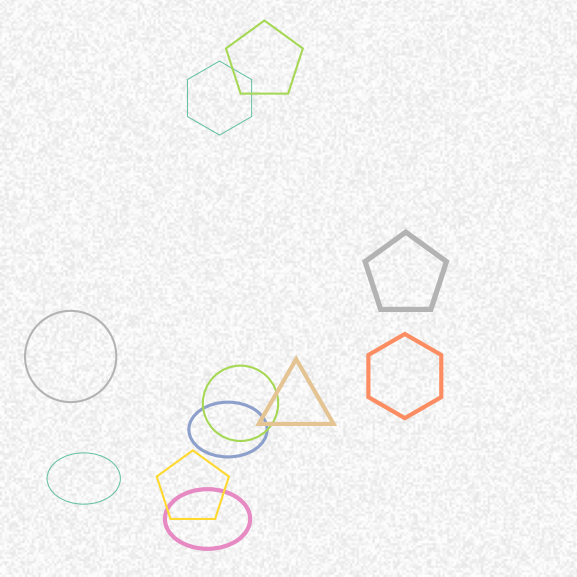[{"shape": "hexagon", "thickness": 0.5, "radius": 0.32, "center": [0.38, 0.829]}, {"shape": "oval", "thickness": 0.5, "radius": 0.32, "center": [0.145, 0.171]}, {"shape": "hexagon", "thickness": 2, "radius": 0.36, "center": [0.701, 0.348]}, {"shape": "oval", "thickness": 1.5, "radius": 0.34, "center": [0.395, 0.255]}, {"shape": "oval", "thickness": 2, "radius": 0.37, "center": [0.359, 0.1]}, {"shape": "pentagon", "thickness": 1, "radius": 0.35, "center": [0.458, 0.894]}, {"shape": "circle", "thickness": 1, "radius": 0.33, "center": [0.416, 0.301]}, {"shape": "pentagon", "thickness": 1, "radius": 0.33, "center": [0.334, 0.154]}, {"shape": "triangle", "thickness": 2, "radius": 0.37, "center": [0.513, 0.302]}, {"shape": "pentagon", "thickness": 2.5, "radius": 0.37, "center": [0.703, 0.523]}, {"shape": "circle", "thickness": 1, "radius": 0.4, "center": [0.122, 0.382]}]